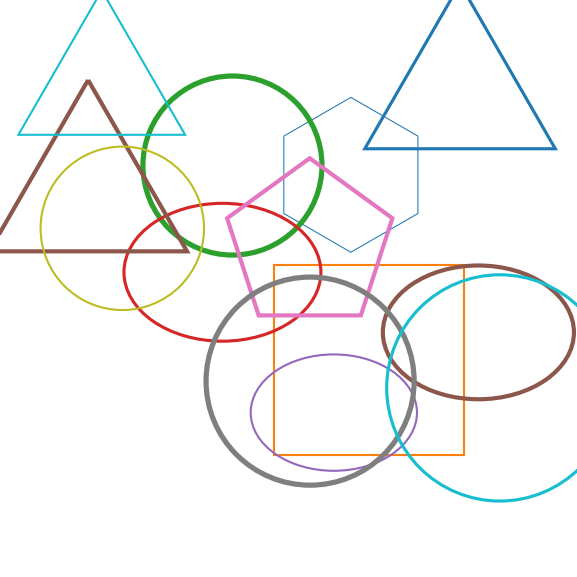[{"shape": "hexagon", "thickness": 0.5, "radius": 0.67, "center": [0.608, 0.696]}, {"shape": "triangle", "thickness": 1.5, "radius": 0.95, "center": [0.797, 0.837]}, {"shape": "square", "thickness": 1, "radius": 0.82, "center": [0.639, 0.376]}, {"shape": "circle", "thickness": 2.5, "radius": 0.78, "center": [0.403, 0.713]}, {"shape": "oval", "thickness": 1.5, "radius": 0.85, "center": [0.385, 0.528]}, {"shape": "oval", "thickness": 1, "radius": 0.72, "center": [0.578, 0.285]}, {"shape": "oval", "thickness": 2, "radius": 0.83, "center": [0.828, 0.424]}, {"shape": "triangle", "thickness": 2, "radius": 0.99, "center": [0.153, 0.663]}, {"shape": "pentagon", "thickness": 2, "radius": 0.75, "center": [0.536, 0.575]}, {"shape": "circle", "thickness": 2.5, "radius": 0.9, "center": [0.537, 0.339]}, {"shape": "circle", "thickness": 1, "radius": 0.71, "center": [0.212, 0.604]}, {"shape": "triangle", "thickness": 1, "radius": 0.83, "center": [0.176, 0.849]}, {"shape": "circle", "thickness": 1.5, "radius": 0.98, "center": [0.866, 0.327]}]